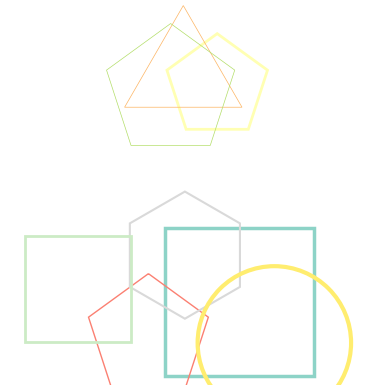[{"shape": "square", "thickness": 2.5, "radius": 0.96, "center": [0.621, 0.216]}, {"shape": "pentagon", "thickness": 2, "radius": 0.69, "center": [0.564, 0.775]}, {"shape": "pentagon", "thickness": 1, "radius": 0.82, "center": [0.386, 0.126]}, {"shape": "triangle", "thickness": 0.5, "radius": 0.88, "center": [0.476, 0.81]}, {"shape": "pentagon", "thickness": 0.5, "radius": 0.88, "center": [0.443, 0.764]}, {"shape": "hexagon", "thickness": 1.5, "radius": 0.83, "center": [0.48, 0.337]}, {"shape": "square", "thickness": 2, "radius": 0.69, "center": [0.203, 0.249]}, {"shape": "circle", "thickness": 3, "radius": 1.0, "center": [0.713, 0.109]}]